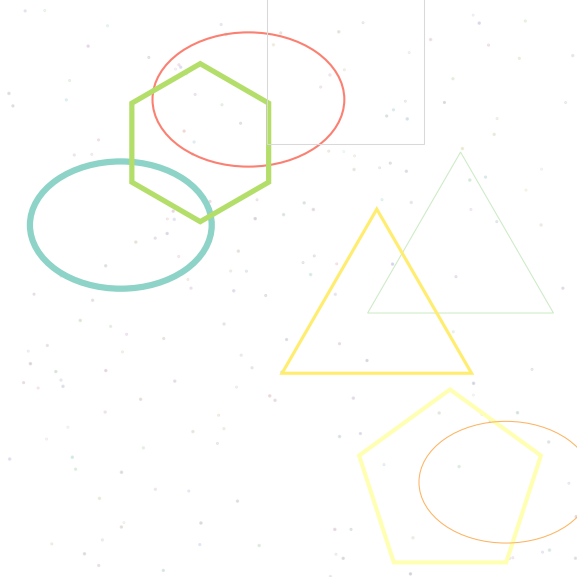[{"shape": "oval", "thickness": 3, "radius": 0.79, "center": [0.209, 0.609]}, {"shape": "pentagon", "thickness": 2, "radius": 0.83, "center": [0.779, 0.159]}, {"shape": "oval", "thickness": 1, "radius": 0.83, "center": [0.43, 0.827]}, {"shape": "oval", "thickness": 0.5, "radius": 0.75, "center": [0.876, 0.164]}, {"shape": "hexagon", "thickness": 2.5, "radius": 0.68, "center": [0.347, 0.752]}, {"shape": "square", "thickness": 0.5, "radius": 0.68, "center": [0.599, 0.885]}, {"shape": "triangle", "thickness": 0.5, "radius": 0.93, "center": [0.797, 0.55]}, {"shape": "triangle", "thickness": 1.5, "radius": 0.95, "center": [0.652, 0.448]}]